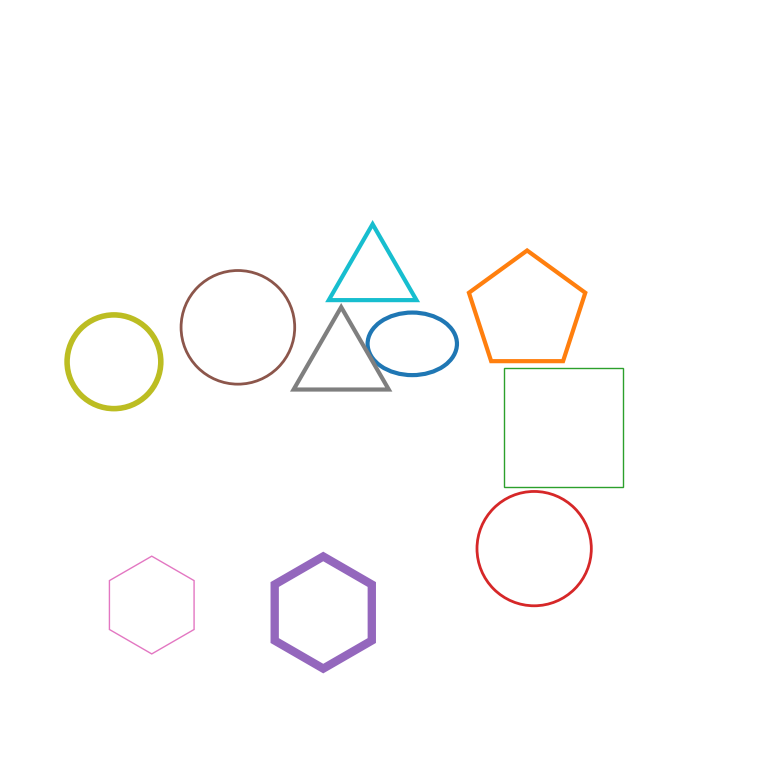[{"shape": "oval", "thickness": 1.5, "radius": 0.29, "center": [0.535, 0.553]}, {"shape": "pentagon", "thickness": 1.5, "radius": 0.4, "center": [0.685, 0.595]}, {"shape": "square", "thickness": 0.5, "radius": 0.39, "center": [0.732, 0.445]}, {"shape": "circle", "thickness": 1, "radius": 0.37, "center": [0.694, 0.288]}, {"shape": "hexagon", "thickness": 3, "radius": 0.36, "center": [0.42, 0.205]}, {"shape": "circle", "thickness": 1, "radius": 0.37, "center": [0.309, 0.575]}, {"shape": "hexagon", "thickness": 0.5, "radius": 0.32, "center": [0.197, 0.214]}, {"shape": "triangle", "thickness": 1.5, "radius": 0.36, "center": [0.443, 0.53]}, {"shape": "circle", "thickness": 2, "radius": 0.3, "center": [0.148, 0.53]}, {"shape": "triangle", "thickness": 1.5, "radius": 0.33, "center": [0.484, 0.643]}]